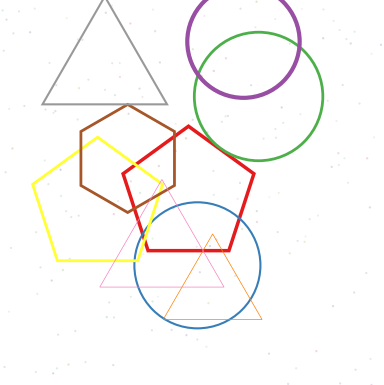[{"shape": "pentagon", "thickness": 2.5, "radius": 0.89, "center": [0.49, 0.493]}, {"shape": "circle", "thickness": 1.5, "radius": 0.82, "center": [0.513, 0.311]}, {"shape": "circle", "thickness": 2, "radius": 0.83, "center": [0.672, 0.749]}, {"shape": "circle", "thickness": 3, "radius": 0.73, "center": [0.632, 0.892]}, {"shape": "triangle", "thickness": 0.5, "radius": 0.74, "center": [0.552, 0.244]}, {"shape": "pentagon", "thickness": 2, "radius": 0.89, "center": [0.253, 0.466]}, {"shape": "hexagon", "thickness": 2, "radius": 0.7, "center": [0.332, 0.588]}, {"shape": "triangle", "thickness": 0.5, "radius": 0.93, "center": [0.421, 0.348]}, {"shape": "triangle", "thickness": 1.5, "radius": 0.93, "center": [0.272, 0.822]}]